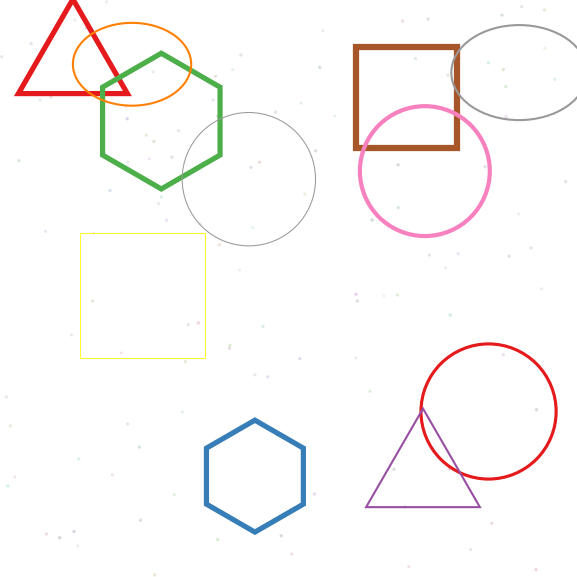[{"shape": "circle", "thickness": 1.5, "radius": 0.59, "center": [0.846, 0.287]}, {"shape": "triangle", "thickness": 2.5, "radius": 0.54, "center": [0.126, 0.892]}, {"shape": "hexagon", "thickness": 2.5, "radius": 0.48, "center": [0.441, 0.175]}, {"shape": "hexagon", "thickness": 2.5, "radius": 0.59, "center": [0.279, 0.789]}, {"shape": "triangle", "thickness": 1, "radius": 0.57, "center": [0.732, 0.178]}, {"shape": "oval", "thickness": 1, "radius": 0.51, "center": [0.229, 0.888]}, {"shape": "square", "thickness": 0.5, "radius": 0.54, "center": [0.246, 0.488]}, {"shape": "square", "thickness": 3, "radius": 0.44, "center": [0.704, 0.83]}, {"shape": "circle", "thickness": 2, "radius": 0.56, "center": [0.736, 0.703]}, {"shape": "circle", "thickness": 0.5, "radius": 0.58, "center": [0.431, 0.689]}, {"shape": "oval", "thickness": 1, "radius": 0.59, "center": [0.899, 0.873]}]